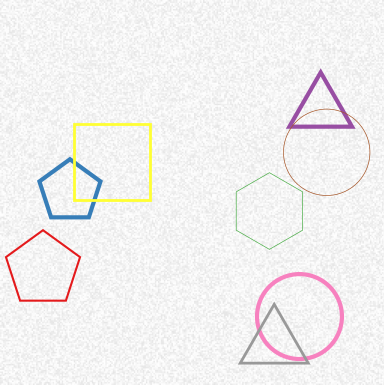[{"shape": "pentagon", "thickness": 1.5, "radius": 0.51, "center": [0.112, 0.301]}, {"shape": "pentagon", "thickness": 3, "radius": 0.42, "center": [0.182, 0.503]}, {"shape": "hexagon", "thickness": 0.5, "radius": 0.5, "center": [0.7, 0.452]}, {"shape": "triangle", "thickness": 3, "radius": 0.47, "center": [0.833, 0.718]}, {"shape": "square", "thickness": 2, "radius": 0.5, "center": [0.291, 0.579]}, {"shape": "circle", "thickness": 0.5, "radius": 0.56, "center": [0.849, 0.604]}, {"shape": "circle", "thickness": 3, "radius": 0.55, "center": [0.778, 0.178]}, {"shape": "triangle", "thickness": 2, "radius": 0.51, "center": [0.712, 0.108]}]